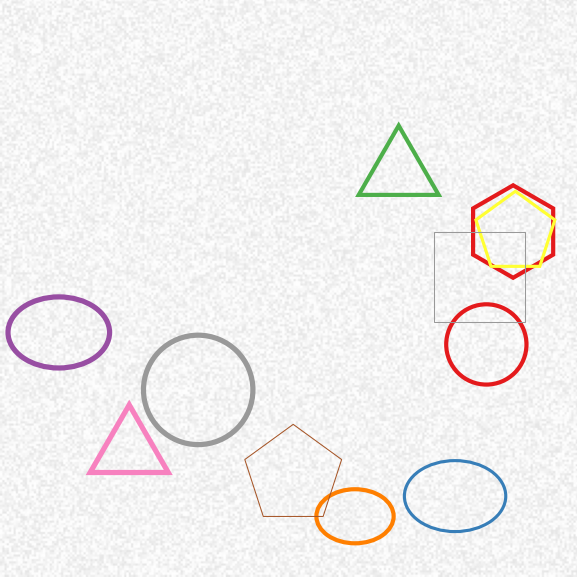[{"shape": "hexagon", "thickness": 2, "radius": 0.4, "center": [0.889, 0.598]}, {"shape": "circle", "thickness": 2, "radius": 0.35, "center": [0.842, 0.403]}, {"shape": "oval", "thickness": 1.5, "radius": 0.44, "center": [0.788, 0.14]}, {"shape": "triangle", "thickness": 2, "radius": 0.4, "center": [0.69, 0.702]}, {"shape": "oval", "thickness": 2.5, "radius": 0.44, "center": [0.102, 0.423]}, {"shape": "oval", "thickness": 2, "radius": 0.33, "center": [0.615, 0.105]}, {"shape": "pentagon", "thickness": 1.5, "radius": 0.36, "center": [0.892, 0.596]}, {"shape": "pentagon", "thickness": 0.5, "radius": 0.44, "center": [0.508, 0.176]}, {"shape": "triangle", "thickness": 2.5, "radius": 0.39, "center": [0.224, 0.22]}, {"shape": "circle", "thickness": 2.5, "radius": 0.47, "center": [0.343, 0.324]}, {"shape": "square", "thickness": 0.5, "radius": 0.39, "center": [0.83, 0.519]}]